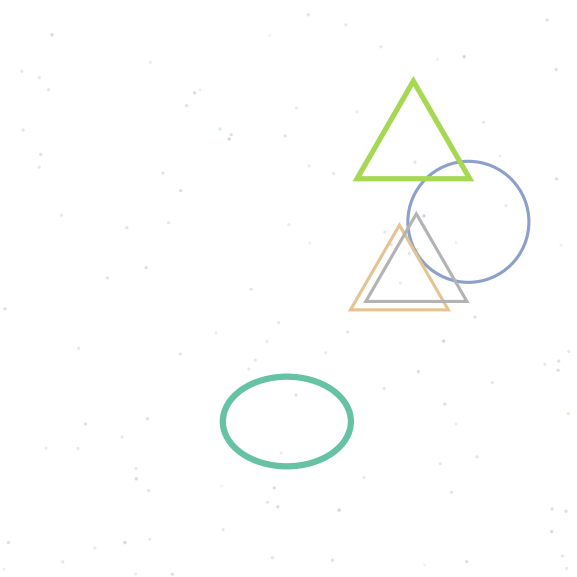[{"shape": "oval", "thickness": 3, "radius": 0.55, "center": [0.497, 0.269]}, {"shape": "circle", "thickness": 1.5, "radius": 0.52, "center": [0.811, 0.615]}, {"shape": "triangle", "thickness": 2.5, "radius": 0.56, "center": [0.716, 0.746]}, {"shape": "triangle", "thickness": 1.5, "radius": 0.49, "center": [0.692, 0.511]}, {"shape": "triangle", "thickness": 1.5, "radius": 0.51, "center": [0.721, 0.528]}]